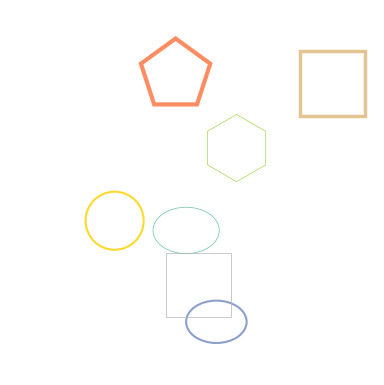[{"shape": "oval", "thickness": 0.5, "radius": 0.43, "center": [0.484, 0.401]}, {"shape": "pentagon", "thickness": 3, "radius": 0.47, "center": [0.456, 0.805]}, {"shape": "oval", "thickness": 1.5, "radius": 0.39, "center": [0.562, 0.164]}, {"shape": "hexagon", "thickness": 0.5, "radius": 0.44, "center": [0.614, 0.615]}, {"shape": "circle", "thickness": 1.5, "radius": 0.38, "center": [0.298, 0.427]}, {"shape": "square", "thickness": 2.5, "radius": 0.42, "center": [0.864, 0.783]}, {"shape": "square", "thickness": 0.5, "radius": 0.42, "center": [0.515, 0.26]}]